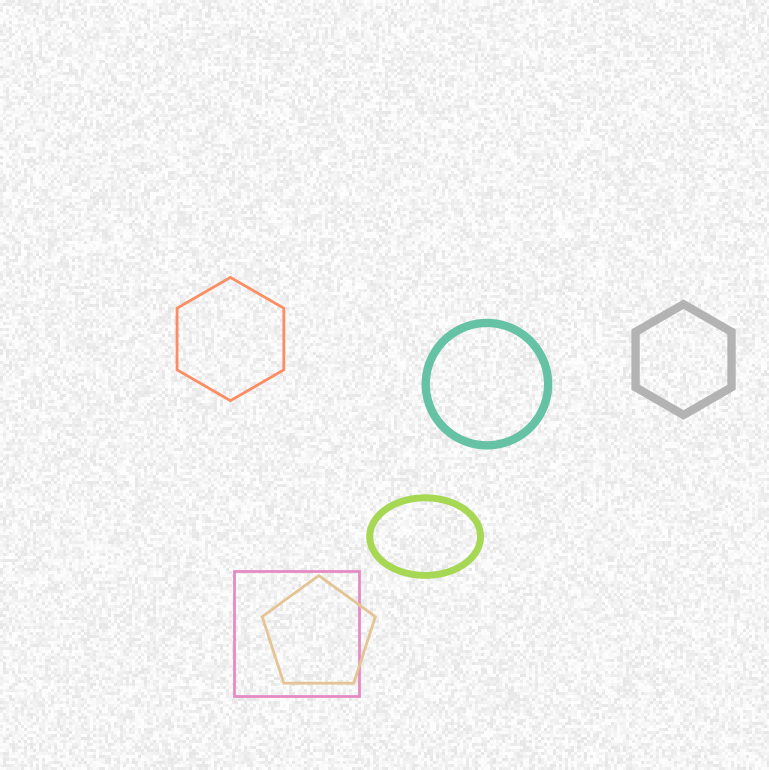[{"shape": "circle", "thickness": 3, "radius": 0.4, "center": [0.632, 0.501]}, {"shape": "hexagon", "thickness": 1, "radius": 0.4, "center": [0.299, 0.56]}, {"shape": "square", "thickness": 1, "radius": 0.41, "center": [0.385, 0.177]}, {"shape": "oval", "thickness": 2.5, "radius": 0.36, "center": [0.552, 0.303]}, {"shape": "pentagon", "thickness": 1, "radius": 0.39, "center": [0.414, 0.175]}, {"shape": "hexagon", "thickness": 3, "radius": 0.36, "center": [0.888, 0.533]}]